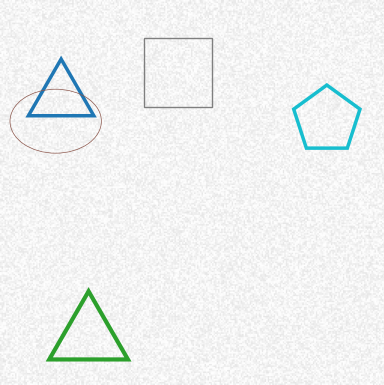[{"shape": "triangle", "thickness": 2.5, "radius": 0.49, "center": [0.159, 0.748]}, {"shape": "triangle", "thickness": 3, "radius": 0.59, "center": [0.23, 0.125]}, {"shape": "oval", "thickness": 0.5, "radius": 0.59, "center": [0.145, 0.685]}, {"shape": "square", "thickness": 1, "radius": 0.44, "center": [0.463, 0.812]}, {"shape": "pentagon", "thickness": 2.5, "radius": 0.45, "center": [0.849, 0.688]}]